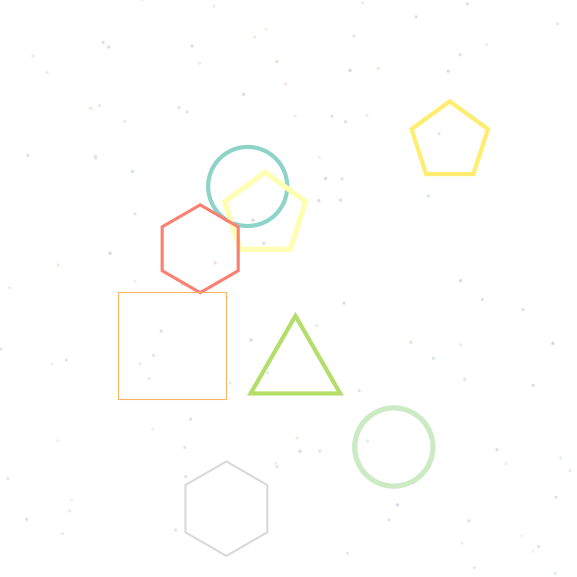[{"shape": "circle", "thickness": 2, "radius": 0.34, "center": [0.429, 0.676]}, {"shape": "pentagon", "thickness": 2.5, "radius": 0.37, "center": [0.459, 0.627]}, {"shape": "hexagon", "thickness": 1.5, "radius": 0.38, "center": [0.347, 0.568]}, {"shape": "square", "thickness": 0.5, "radius": 0.47, "center": [0.298, 0.401]}, {"shape": "triangle", "thickness": 2, "radius": 0.45, "center": [0.512, 0.363]}, {"shape": "hexagon", "thickness": 1, "radius": 0.41, "center": [0.392, 0.118]}, {"shape": "circle", "thickness": 2.5, "radius": 0.34, "center": [0.682, 0.225]}, {"shape": "pentagon", "thickness": 2, "radius": 0.35, "center": [0.779, 0.754]}]